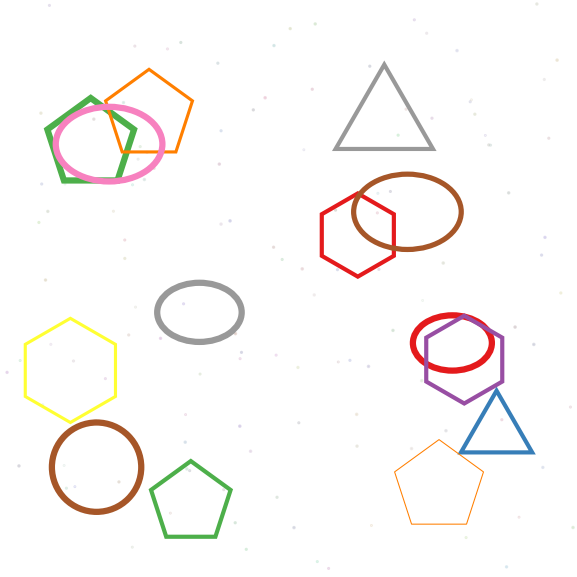[{"shape": "hexagon", "thickness": 2, "radius": 0.36, "center": [0.62, 0.592]}, {"shape": "oval", "thickness": 3, "radius": 0.34, "center": [0.783, 0.405]}, {"shape": "triangle", "thickness": 2, "radius": 0.36, "center": [0.86, 0.251]}, {"shape": "pentagon", "thickness": 2, "radius": 0.36, "center": [0.33, 0.128]}, {"shape": "pentagon", "thickness": 3, "radius": 0.39, "center": [0.157, 0.75]}, {"shape": "hexagon", "thickness": 2, "radius": 0.38, "center": [0.804, 0.376]}, {"shape": "pentagon", "thickness": 1.5, "radius": 0.4, "center": [0.258, 0.8]}, {"shape": "pentagon", "thickness": 0.5, "radius": 0.4, "center": [0.76, 0.157]}, {"shape": "hexagon", "thickness": 1.5, "radius": 0.45, "center": [0.122, 0.358]}, {"shape": "circle", "thickness": 3, "radius": 0.39, "center": [0.167, 0.19]}, {"shape": "oval", "thickness": 2.5, "radius": 0.47, "center": [0.706, 0.632]}, {"shape": "oval", "thickness": 3, "radius": 0.46, "center": [0.189, 0.75]}, {"shape": "oval", "thickness": 3, "radius": 0.37, "center": [0.345, 0.458]}, {"shape": "triangle", "thickness": 2, "radius": 0.49, "center": [0.665, 0.79]}]